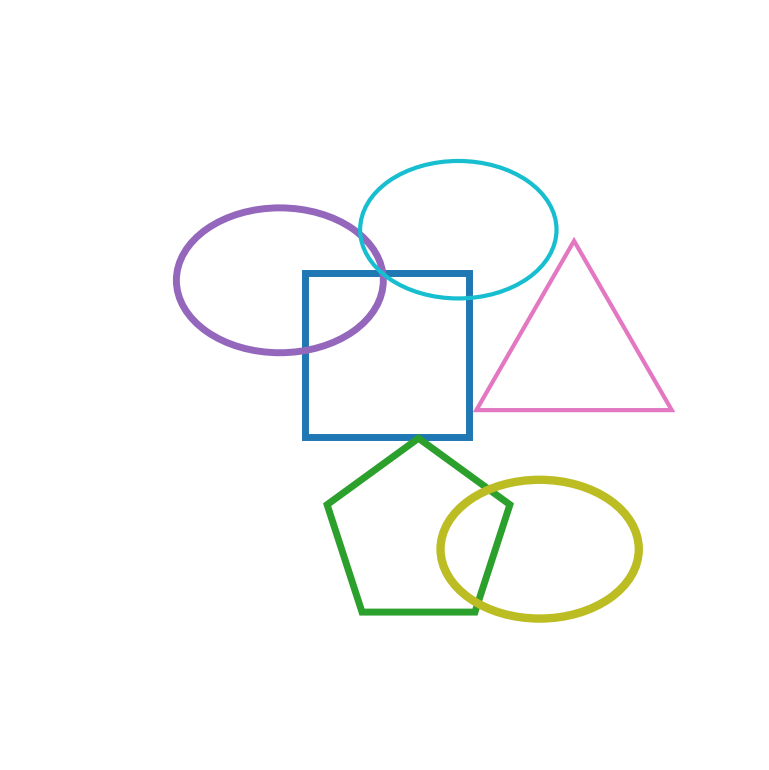[{"shape": "square", "thickness": 2.5, "radius": 0.53, "center": [0.502, 0.539]}, {"shape": "pentagon", "thickness": 2.5, "radius": 0.62, "center": [0.544, 0.306]}, {"shape": "oval", "thickness": 2.5, "radius": 0.67, "center": [0.363, 0.636]}, {"shape": "triangle", "thickness": 1.5, "radius": 0.73, "center": [0.746, 0.541]}, {"shape": "oval", "thickness": 3, "radius": 0.64, "center": [0.701, 0.287]}, {"shape": "oval", "thickness": 1.5, "radius": 0.64, "center": [0.595, 0.702]}]